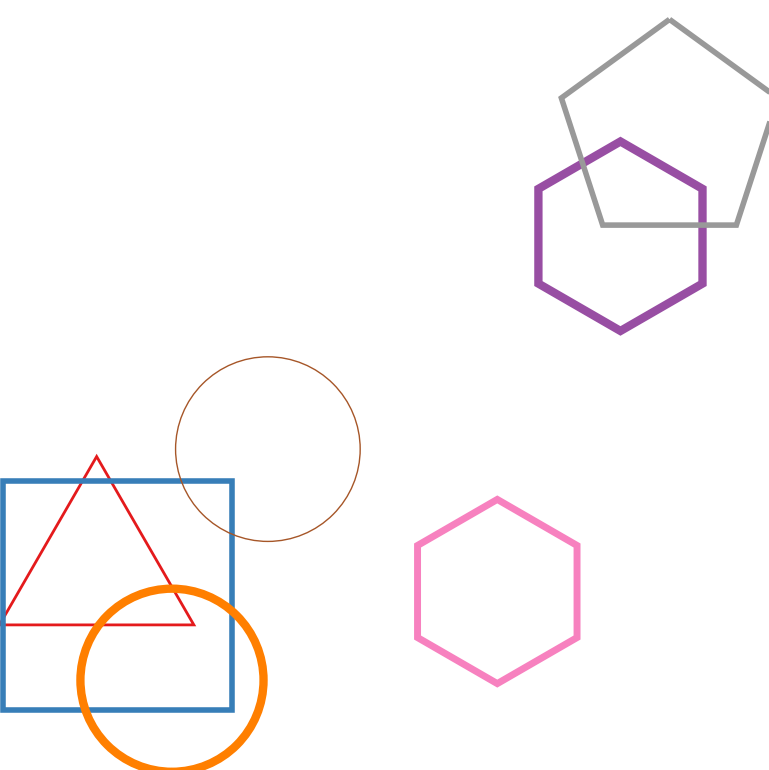[{"shape": "triangle", "thickness": 1, "radius": 0.73, "center": [0.126, 0.261]}, {"shape": "square", "thickness": 2, "radius": 0.74, "center": [0.153, 0.227]}, {"shape": "hexagon", "thickness": 3, "radius": 0.62, "center": [0.806, 0.693]}, {"shape": "circle", "thickness": 3, "radius": 0.59, "center": [0.223, 0.117]}, {"shape": "circle", "thickness": 0.5, "radius": 0.6, "center": [0.348, 0.417]}, {"shape": "hexagon", "thickness": 2.5, "radius": 0.6, "center": [0.646, 0.232]}, {"shape": "pentagon", "thickness": 2, "radius": 0.74, "center": [0.87, 0.827]}]